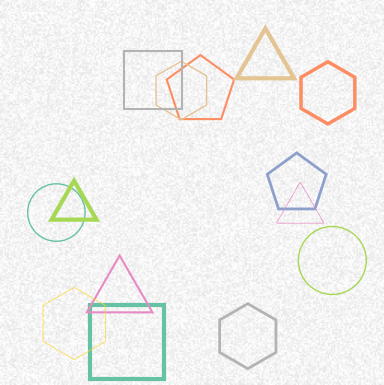[{"shape": "circle", "thickness": 1, "radius": 0.37, "center": [0.146, 0.448]}, {"shape": "square", "thickness": 3, "radius": 0.48, "center": [0.329, 0.111]}, {"shape": "pentagon", "thickness": 1.5, "radius": 0.46, "center": [0.521, 0.765]}, {"shape": "hexagon", "thickness": 2.5, "radius": 0.4, "center": [0.852, 0.759]}, {"shape": "pentagon", "thickness": 2, "radius": 0.4, "center": [0.771, 0.522]}, {"shape": "triangle", "thickness": 1.5, "radius": 0.49, "center": [0.311, 0.238]}, {"shape": "triangle", "thickness": 0.5, "radius": 0.36, "center": [0.78, 0.456]}, {"shape": "triangle", "thickness": 3, "radius": 0.34, "center": [0.192, 0.463]}, {"shape": "circle", "thickness": 1, "radius": 0.44, "center": [0.863, 0.323]}, {"shape": "hexagon", "thickness": 0.5, "radius": 0.47, "center": [0.193, 0.16]}, {"shape": "hexagon", "thickness": 1, "radius": 0.38, "center": [0.471, 0.765]}, {"shape": "triangle", "thickness": 3, "radius": 0.43, "center": [0.689, 0.84]}, {"shape": "hexagon", "thickness": 2, "radius": 0.42, "center": [0.644, 0.127]}, {"shape": "square", "thickness": 1.5, "radius": 0.38, "center": [0.396, 0.791]}]